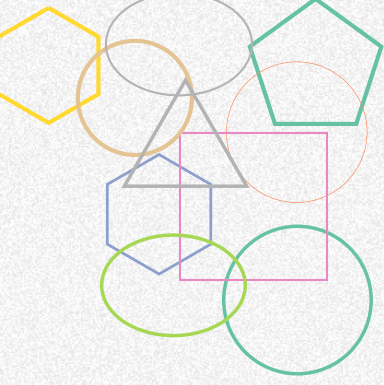[{"shape": "circle", "thickness": 2.5, "radius": 0.96, "center": [0.773, 0.221]}, {"shape": "pentagon", "thickness": 3, "radius": 0.9, "center": [0.82, 0.823]}, {"shape": "circle", "thickness": 0.5, "radius": 0.91, "center": [0.771, 0.657]}, {"shape": "hexagon", "thickness": 2, "radius": 0.78, "center": [0.413, 0.443]}, {"shape": "square", "thickness": 1.5, "radius": 0.96, "center": [0.659, 0.463]}, {"shape": "oval", "thickness": 2.5, "radius": 0.93, "center": [0.451, 0.259]}, {"shape": "hexagon", "thickness": 3, "radius": 0.75, "center": [0.126, 0.83]}, {"shape": "circle", "thickness": 3, "radius": 0.74, "center": [0.35, 0.746]}, {"shape": "triangle", "thickness": 2.5, "radius": 0.92, "center": [0.482, 0.608]}, {"shape": "oval", "thickness": 1.5, "radius": 0.95, "center": [0.465, 0.885]}]